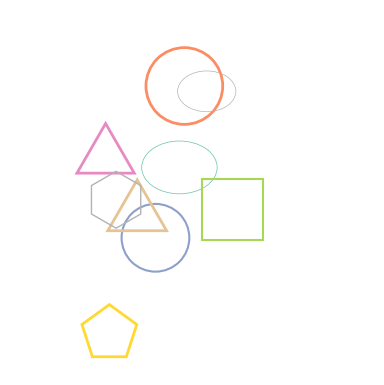[{"shape": "oval", "thickness": 0.5, "radius": 0.49, "center": [0.466, 0.565]}, {"shape": "circle", "thickness": 2, "radius": 0.5, "center": [0.479, 0.777]}, {"shape": "circle", "thickness": 1.5, "radius": 0.44, "center": [0.404, 0.382]}, {"shape": "triangle", "thickness": 2, "radius": 0.43, "center": [0.274, 0.593]}, {"shape": "square", "thickness": 1.5, "radius": 0.4, "center": [0.603, 0.455]}, {"shape": "pentagon", "thickness": 2, "radius": 0.37, "center": [0.284, 0.134]}, {"shape": "triangle", "thickness": 2, "radius": 0.44, "center": [0.356, 0.445]}, {"shape": "oval", "thickness": 0.5, "radius": 0.38, "center": [0.537, 0.763]}, {"shape": "hexagon", "thickness": 1, "radius": 0.37, "center": [0.302, 0.481]}]